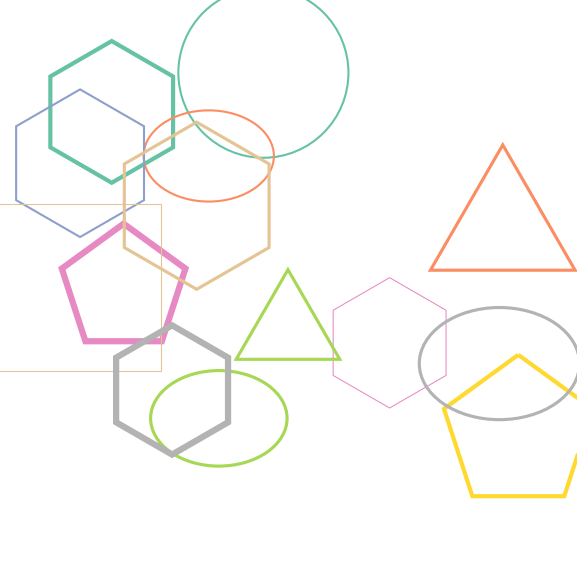[{"shape": "hexagon", "thickness": 2, "radius": 0.61, "center": [0.193, 0.805]}, {"shape": "circle", "thickness": 1, "radius": 0.74, "center": [0.456, 0.873]}, {"shape": "triangle", "thickness": 1.5, "radius": 0.72, "center": [0.871, 0.604]}, {"shape": "oval", "thickness": 1, "radius": 0.56, "center": [0.361, 0.729]}, {"shape": "hexagon", "thickness": 1, "radius": 0.64, "center": [0.139, 0.717]}, {"shape": "pentagon", "thickness": 3, "radius": 0.56, "center": [0.214, 0.499]}, {"shape": "hexagon", "thickness": 0.5, "radius": 0.56, "center": [0.675, 0.405]}, {"shape": "triangle", "thickness": 1.5, "radius": 0.52, "center": [0.499, 0.429]}, {"shape": "oval", "thickness": 1.5, "radius": 0.59, "center": [0.379, 0.275]}, {"shape": "pentagon", "thickness": 2, "radius": 0.68, "center": [0.897, 0.249]}, {"shape": "square", "thickness": 0.5, "radius": 0.72, "center": [0.135, 0.501]}, {"shape": "hexagon", "thickness": 1.5, "radius": 0.72, "center": [0.341, 0.643]}, {"shape": "oval", "thickness": 1.5, "radius": 0.69, "center": [0.865, 0.37]}, {"shape": "hexagon", "thickness": 3, "radius": 0.56, "center": [0.298, 0.324]}]